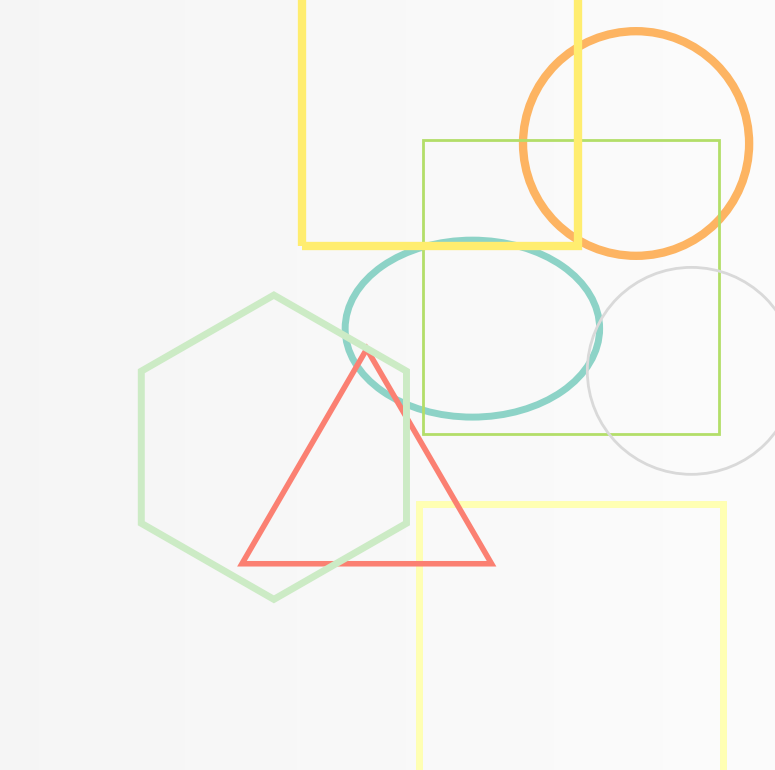[{"shape": "oval", "thickness": 2.5, "radius": 0.82, "center": [0.61, 0.573]}, {"shape": "square", "thickness": 2.5, "radius": 0.98, "center": [0.736, 0.149]}, {"shape": "triangle", "thickness": 2, "radius": 0.93, "center": [0.473, 0.361]}, {"shape": "circle", "thickness": 3, "radius": 0.73, "center": [0.821, 0.814]}, {"shape": "square", "thickness": 1, "radius": 0.95, "center": [0.737, 0.628]}, {"shape": "circle", "thickness": 1, "radius": 0.67, "center": [0.892, 0.518]}, {"shape": "hexagon", "thickness": 2.5, "radius": 0.99, "center": [0.353, 0.419]}, {"shape": "square", "thickness": 3, "radius": 0.89, "center": [0.568, 0.859]}]